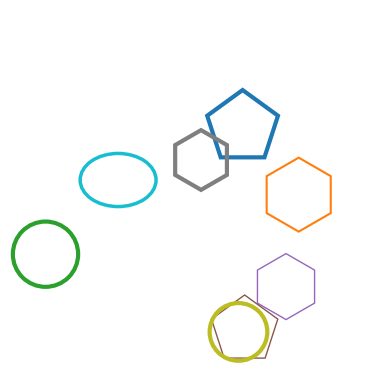[{"shape": "pentagon", "thickness": 3, "radius": 0.48, "center": [0.63, 0.67]}, {"shape": "hexagon", "thickness": 1.5, "radius": 0.48, "center": [0.776, 0.494]}, {"shape": "circle", "thickness": 3, "radius": 0.42, "center": [0.118, 0.34]}, {"shape": "hexagon", "thickness": 1, "radius": 0.43, "center": [0.743, 0.256]}, {"shape": "pentagon", "thickness": 1, "radius": 0.45, "center": [0.635, 0.143]}, {"shape": "hexagon", "thickness": 3, "radius": 0.39, "center": [0.522, 0.584]}, {"shape": "circle", "thickness": 3, "radius": 0.37, "center": [0.619, 0.138]}, {"shape": "oval", "thickness": 2.5, "radius": 0.49, "center": [0.307, 0.532]}]